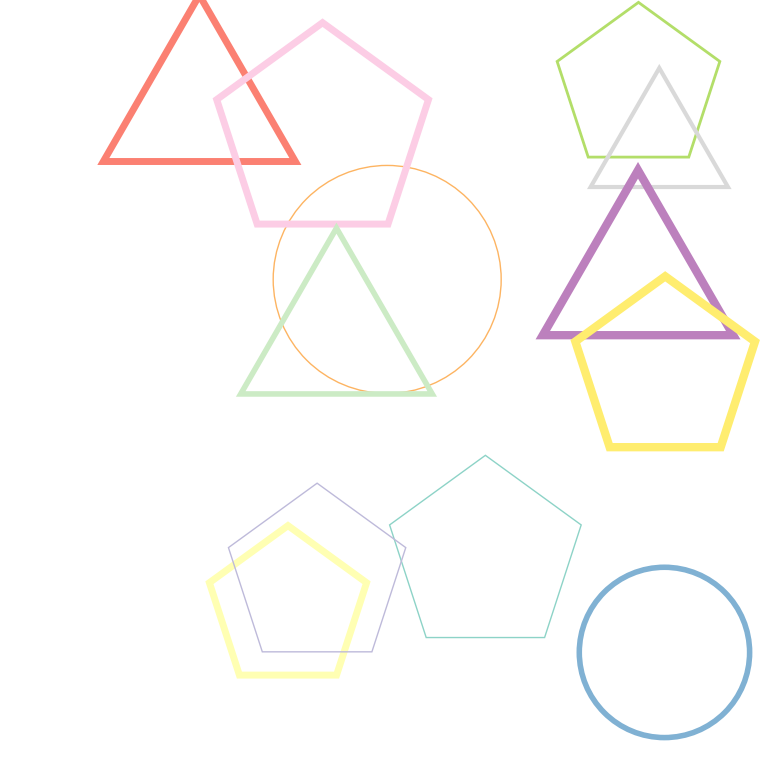[{"shape": "pentagon", "thickness": 0.5, "radius": 0.65, "center": [0.63, 0.278]}, {"shape": "pentagon", "thickness": 2.5, "radius": 0.54, "center": [0.374, 0.21]}, {"shape": "pentagon", "thickness": 0.5, "radius": 0.61, "center": [0.412, 0.251]}, {"shape": "triangle", "thickness": 2.5, "radius": 0.72, "center": [0.259, 0.862]}, {"shape": "circle", "thickness": 2, "radius": 0.55, "center": [0.863, 0.153]}, {"shape": "circle", "thickness": 0.5, "radius": 0.74, "center": [0.503, 0.637]}, {"shape": "pentagon", "thickness": 1, "radius": 0.56, "center": [0.829, 0.886]}, {"shape": "pentagon", "thickness": 2.5, "radius": 0.72, "center": [0.419, 0.826]}, {"shape": "triangle", "thickness": 1.5, "radius": 0.51, "center": [0.856, 0.809]}, {"shape": "triangle", "thickness": 3, "radius": 0.71, "center": [0.829, 0.636]}, {"shape": "triangle", "thickness": 2, "radius": 0.72, "center": [0.437, 0.56]}, {"shape": "pentagon", "thickness": 3, "radius": 0.61, "center": [0.864, 0.518]}]